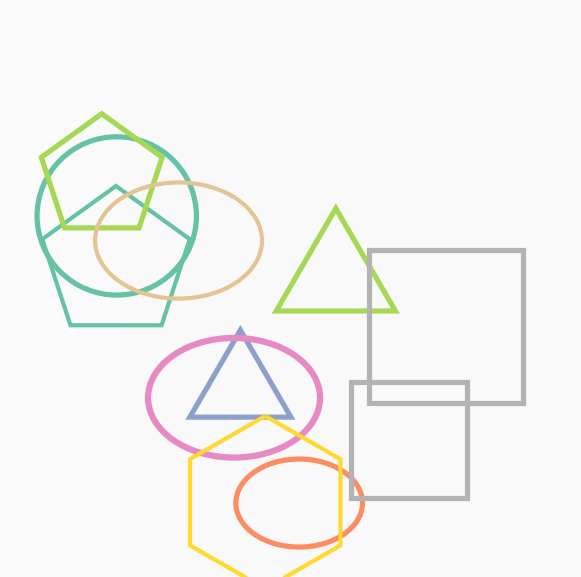[{"shape": "pentagon", "thickness": 2, "radius": 0.67, "center": [0.2, 0.544]}, {"shape": "circle", "thickness": 2.5, "radius": 0.69, "center": [0.201, 0.625]}, {"shape": "oval", "thickness": 2.5, "radius": 0.54, "center": [0.515, 0.128]}, {"shape": "triangle", "thickness": 2.5, "radius": 0.5, "center": [0.414, 0.327]}, {"shape": "oval", "thickness": 3, "radius": 0.74, "center": [0.403, 0.31]}, {"shape": "pentagon", "thickness": 2.5, "radius": 0.55, "center": [0.175, 0.693]}, {"shape": "triangle", "thickness": 2.5, "radius": 0.59, "center": [0.578, 0.52]}, {"shape": "hexagon", "thickness": 2, "radius": 0.75, "center": [0.456, 0.129]}, {"shape": "oval", "thickness": 2, "radius": 0.72, "center": [0.307, 0.583]}, {"shape": "square", "thickness": 2.5, "radius": 0.66, "center": [0.767, 0.434]}, {"shape": "square", "thickness": 2.5, "radius": 0.5, "center": [0.704, 0.237]}]